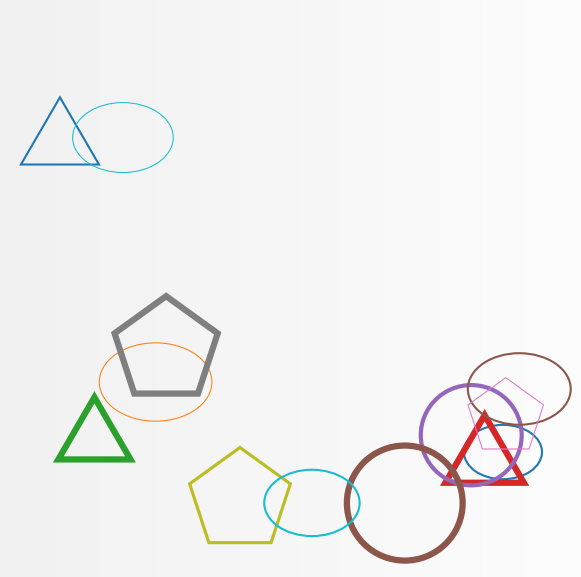[{"shape": "triangle", "thickness": 1, "radius": 0.39, "center": [0.103, 0.753]}, {"shape": "oval", "thickness": 1, "radius": 0.34, "center": [0.865, 0.216]}, {"shape": "oval", "thickness": 0.5, "radius": 0.48, "center": [0.268, 0.338]}, {"shape": "triangle", "thickness": 3, "radius": 0.36, "center": [0.162, 0.239]}, {"shape": "triangle", "thickness": 3, "radius": 0.39, "center": [0.834, 0.202]}, {"shape": "circle", "thickness": 2, "radius": 0.43, "center": [0.811, 0.246]}, {"shape": "oval", "thickness": 1, "radius": 0.44, "center": [0.893, 0.326]}, {"shape": "circle", "thickness": 3, "radius": 0.5, "center": [0.696, 0.128]}, {"shape": "pentagon", "thickness": 0.5, "radius": 0.34, "center": [0.87, 0.277]}, {"shape": "pentagon", "thickness": 3, "radius": 0.47, "center": [0.286, 0.393]}, {"shape": "pentagon", "thickness": 1.5, "radius": 0.46, "center": [0.413, 0.133]}, {"shape": "oval", "thickness": 0.5, "radius": 0.43, "center": [0.211, 0.761]}, {"shape": "oval", "thickness": 1, "radius": 0.41, "center": [0.537, 0.128]}]